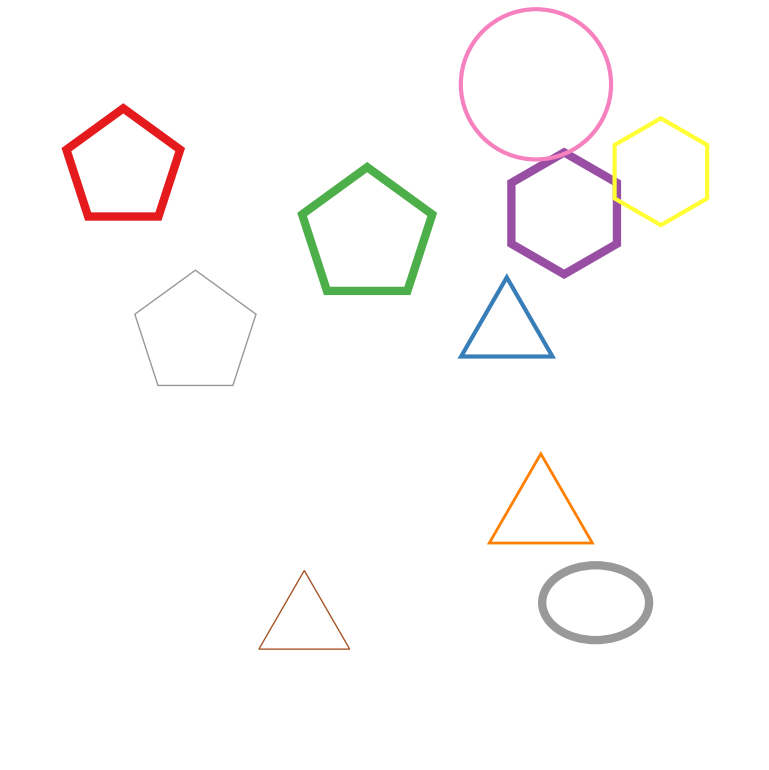[{"shape": "pentagon", "thickness": 3, "radius": 0.39, "center": [0.16, 0.782]}, {"shape": "triangle", "thickness": 1.5, "radius": 0.34, "center": [0.658, 0.571]}, {"shape": "pentagon", "thickness": 3, "radius": 0.44, "center": [0.477, 0.694]}, {"shape": "hexagon", "thickness": 3, "radius": 0.4, "center": [0.733, 0.723]}, {"shape": "triangle", "thickness": 1, "radius": 0.39, "center": [0.702, 0.333]}, {"shape": "hexagon", "thickness": 1.5, "radius": 0.35, "center": [0.858, 0.777]}, {"shape": "triangle", "thickness": 0.5, "radius": 0.34, "center": [0.395, 0.191]}, {"shape": "circle", "thickness": 1.5, "radius": 0.49, "center": [0.696, 0.89]}, {"shape": "pentagon", "thickness": 0.5, "radius": 0.41, "center": [0.254, 0.566]}, {"shape": "oval", "thickness": 3, "radius": 0.35, "center": [0.774, 0.217]}]